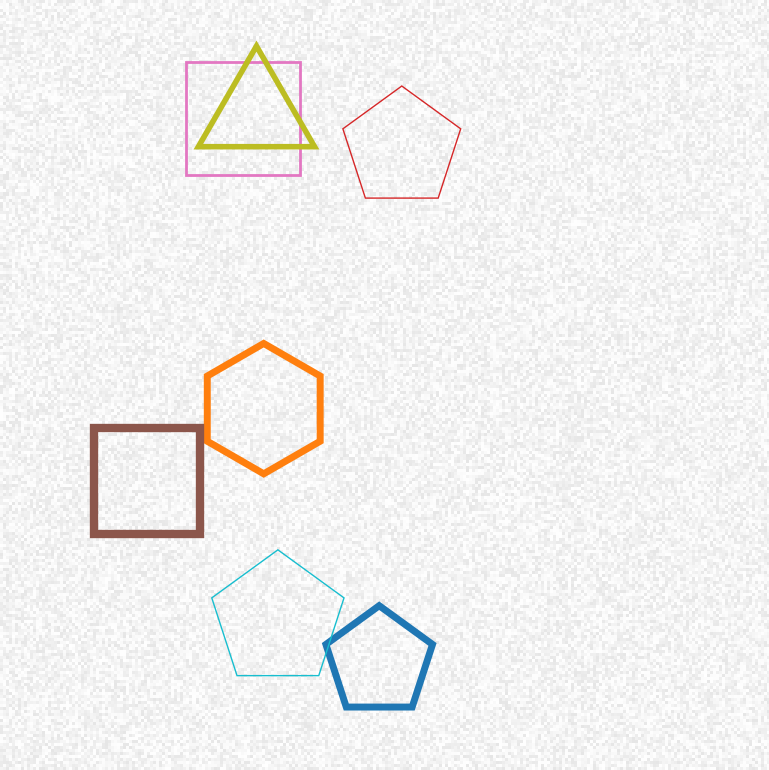[{"shape": "pentagon", "thickness": 2.5, "radius": 0.36, "center": [0.492, 0.141]}, {"shape": "hexagon", "thickness": 2.5, "radius": 0.42, "center": [0.343, 0.469]}, {"shape": "pentagon", "thickness": 0.5, "radius": 0.4, "center": [0.522, 0.808]}, {"shape": "square", "thickness": 3, "radius": 0.34, "center": [0.191, 0.376]}, {"shape": "square", "thickness": 1, "radius": 0.37, "center": [0.315, 0.846]}, {"shape": "triangle", "thickness": 2, "radius": 0.44, "center": [0.333, 0.853]}, {"shape": "pentagon", "thickness": 0.5, "radius": 0.45, "center": [0.361, 0.196]}]